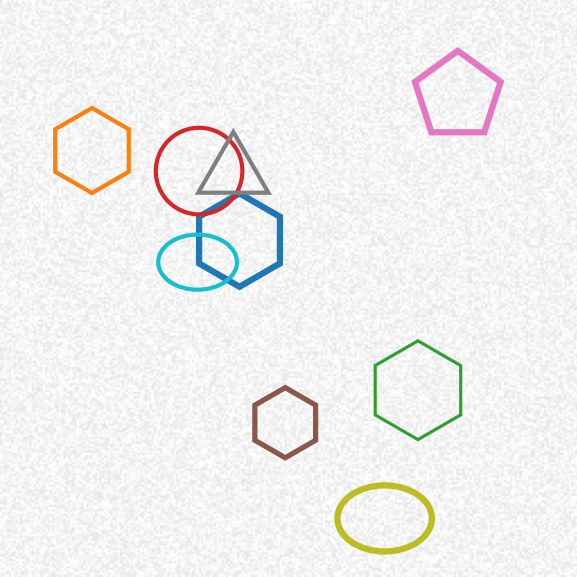[{"shape": "hexagon", "thickness": 3, "radius": 0.4, "center": [0.415, 0.583]}, {"shape": "hexagon", "thickness": 2, "radius": 0.37, "center": [0.159, 0.738]}, {"shape": "hexagon", "thickness": 1.5, "radius": 0.43, "center": [0.724, 0.323]}, {"shape": "circle", "thickness": 2, "radius": 0.37, "center": [0.345, 0.703]}, {"shape": "hexagon", "thickness": 2.5, "radius": 0.3, "center": [0.494, 0.267]}, {"shape": "pentagon", "thickness": 3, "radius": 0.39, "center": [0.793, 0.833]}, {"shape": "triangle", "thickness": 2, "radius": 0.35, "center": [0.404, 0.7]}, {"shape": "oval", "thickness": 3, "radius": 0.41, "center": [0.666, 0.101]}, {"shape": "oval", "thickness": 2, "radius": 0.34, "center": [0.342, 0.545]}]